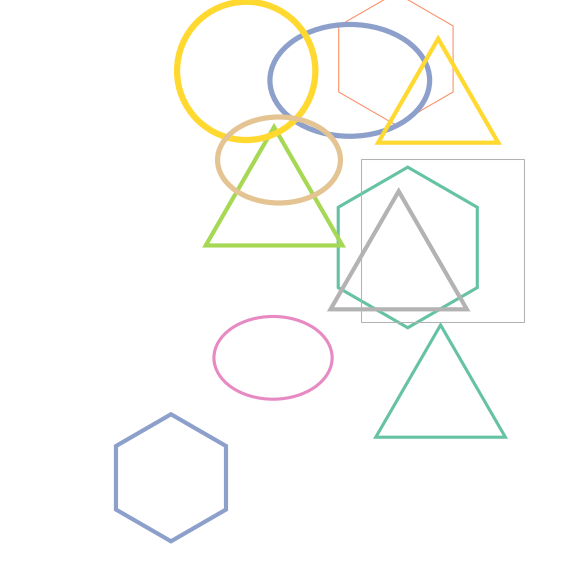[{"shape": "hexagon", "thickness": 1.5, "radius": 0.7, "center": [0.706, 0.571]}, {"shape": "triangle", "thickness": 1.5, "radius": 0.65, "center": [0.763, 0.307]}, {"shape": "hexagon", "thickness": 0.5, "radius": 0.57, "center": [0.686, 0.897]}, {"shape": "oval", "thickness": 2.5, "radius": 0.69, "center": [0.606, 0.86]}, {"shape": "hexagon", "thickness": 2, "radius": 0.55, "center": [0.296, 0.172]}, {"shape": "oval", "thickness": 1.5, "radius": 0.51, "center": [0.473, 0.38]}, {"shape": "triangle", "thickness": 2, "radius": 0.68, "center": [0.475, 0.642]}, {"shape": "triangle", "thickness": 2, "radius": 0.6, "center": [0.759, 0.812]}, {"shape": "circle", "thickness": 3, "radius": 0.6, "center": [0.426, 0.876]}, {"shape": "oval", "thickness": 2.5, "radius": 0.53, "center": [0.483, 0.722]}, {"shape": "triangle", "thickness": 2, "radius": 0.68, "center": [0.69, 0.532]}, {"shape": "square", "thickness": 0.5, "radius": 0.71, "center": [0.766, 0.583]}]